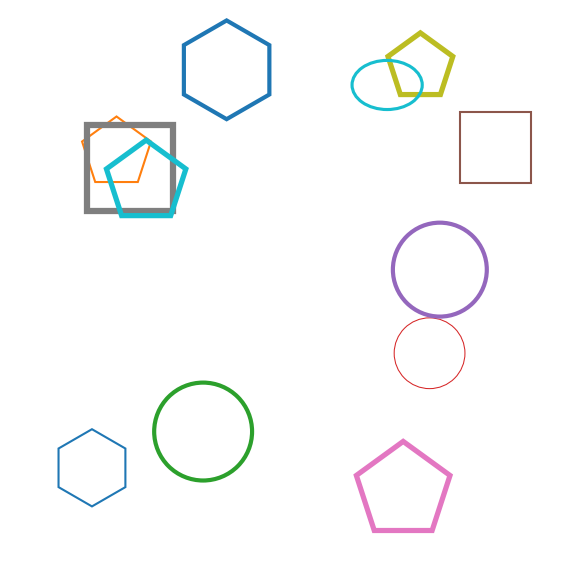[{"shape": "hexagon", "thickness": 2, "radius": 0.43, "center": [0.392, 0.878]}, {"shape": "hexagon", "thickness": 1, "radius": 0.33, "center": [0.159, 0.189]}, {"shape": "pentagon", "thickness": 1, "radius": 0.31, "center": [0.202, 0.735]}, {"shape": "circle", "thickness": 2, "radius": 0.42, "center": [0.352, 0.252]}, {"shape": "circle", "thickness": 0.5, "radius": 0.31, "center": [0.744, 0.387]}, {"shape": "circle", "thickness": 2, "radius": 0.41, "center": [0.762, 0.532]}, {"shape": "square", "thickness": 1, "radius": 0.31, "center": [0.858, 0.743]}, {"shape": "pentagon", "thickness": 2.5, "radius": 0.43, "center": [0.698, 0.15]}, {"shape": "square", "thickness": 3, "radius": 0.37, "center": [0.225, 0.709]}, {"shape": "pentagon", "thickness": 2.5, "radius": 0.3, "center": [0.728, 0.883]}, {"shape": "oval", "thickness": 1.5, "radius": 0.3, "center": [0.67, 0.852]}, {"shape": "pentagon", "thickness": 2.5, "radius": 0.36, "center": [0.253, 0.684]}]